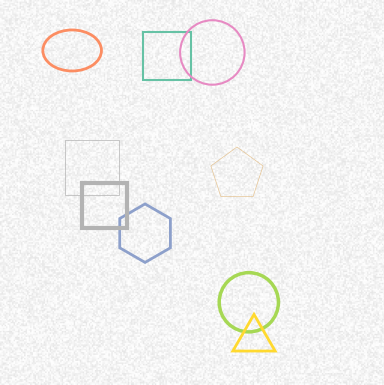[{"shape": "square", "thickness": 1.5, "radius": 0.31, "center": [0.434, 0.855]}, {"shape": "oval", "thickness": 2, "radius": 0.38, "center": [0.187, 0.869]}, {"shape": "hexagon", "thickness": 2, "radius": 0.38, "center": [0.377, 0.394]}, {"shape": "circle", "thickness": 1.5, "radius": 0.42, "center": [0.552, 0.864]}, {"shape": "circle", "thickness": 2.5, "radius": 0.38, "center": [0.646, 0.215]}, {"shape": "triangle", "thickness": 2, "radius": 0.32, "center": [0.66, 0.12]}, {"shape": "pentagon", "thickness": 0.5, "radius": 0.36, "center": [0.615, 0.547]}, {"shape": "square", "thickness": 3, "radius": 0.29, "center": [0.272, 0.466]}, {"shape": "square", "thickness": 0.5, "radius": 0.35, "center": [0.239, 0.565]}]